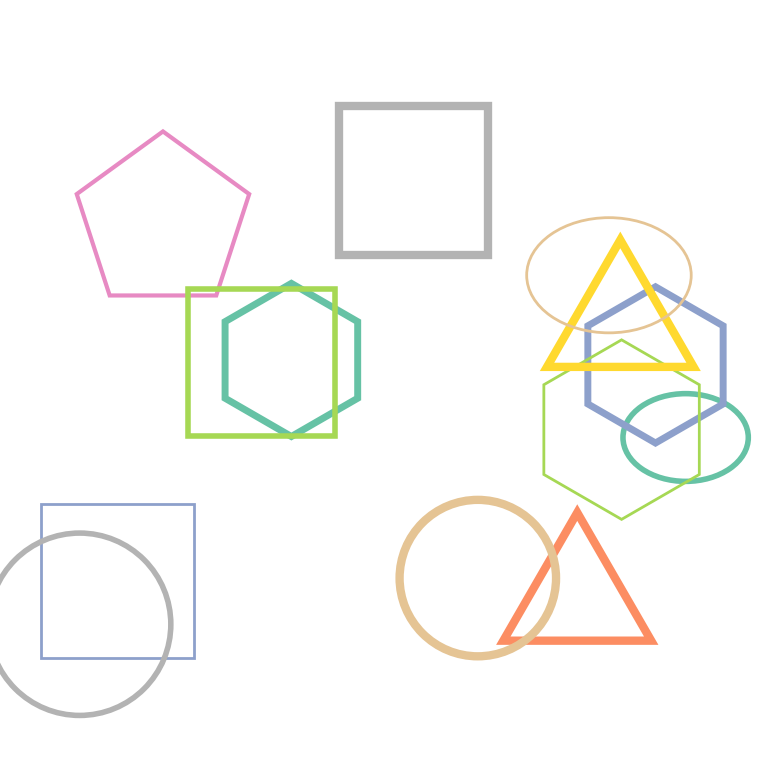[{"shape": "hexagon", "thickness": 2.5, "radius": 0.5, "center": [0.378, 0.533]}, {"shape": "oval", "thickness": 2, "radius": 0.41, "center": [0.89, 0.432]}, {"shape": "triangle", "thickness": 3, "radius": 0.55, "center": [0.75, 0.223]}, {"shape": "square", "thickness": 1, "radius": 0.5, "center": [0.153, 0.245]}, {"shape": "hexagon", "thickness": 2.5, "radius": 0.51, "center": [0.851, 0.526]}, {"shape": "pentagon", "thickness": 1.5, "radius": 0.59, "center": [0.212, 0.712]}, {"shape": "hexagon", "thickness": 1, "radius": 0.58, "center": [0.807, 0.442]}, {"shape": "square", "thickness": 2, "radius": 0.48, "center": [0.34, 0.529]}, {"shape": "triangle", "thickness": 3, "radius": 0.55, "center": [0.806, 0.578]}, {"shape": "oval", "thickness": 1, "radius": 0.53, "center": [0.791, 0.643]}, {"shape": "circle", "thickness": 3, "radius": 0.51, "center": [0.621, 0.249]}, {"shape": "circle", "thickness": 2, "radius": 0.59, "center": [0.103, 0.189]}, {"shape": "square", "thickness": 3, "radius": 0.48, "center": [0.537, 0.765]}]